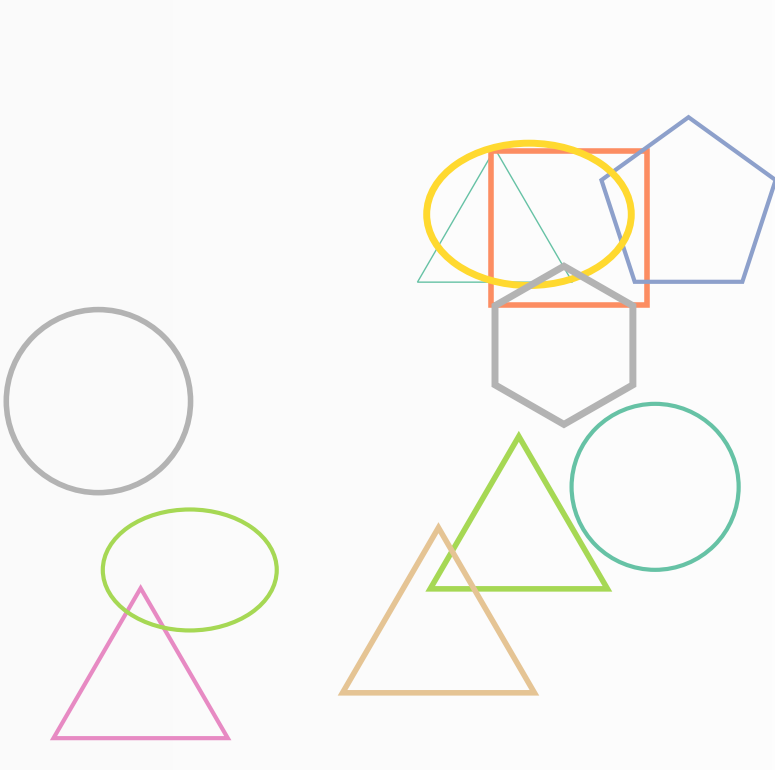[{"shape": "circle", "thickness": 1.5, "radius": 0.54, "center": [0.845, 0.368]}, {"shape": "triangle", "thickness": 0.5, "radius": 0.58, "center": [0.639, 0.691]}, {"shape": "square", "thickness": 2, "radius": 0.5, "center": [0.734, 0.704]}, {"shape": "pentagon", "thickness": 1.5, "radius": 0.59, "center": [0.888, 0.73]}, {"shape": "triangle", "thickness": 1.5, "radius": 0.65, "center": [0.181, 0.106]}, {"shape": "oval", "thickness": 1.5, "radius": 0.56, "center": [0.245, 0.26]}, {"shape": "triangle", "thickness": 2, "radius": 0.66, "center": [0.669, 0.301]}, {"shape": "oval", "thickness": 2.5, "radius": 0.66, "center": [0.683, 0.722]}, {"shape": "triangle", "thickness": 2, "radius": 0.71, "center": [0.566, 0.172]}, {"shape": "hexagon", "thickness": 2.5, "radius": 0.51, "center": [0.728, 0.552]}, {"shape": "circle", "thickness": 2, "radius": 0.59, "center": [0.127, 0.479]}]